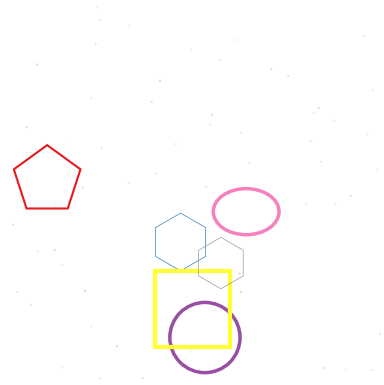[{"shape": "pentagon", "thickness": 1.5, "radius": 0.46, "center": [0.122, 0.532]}, {"shape": "hexagon", "thickness": 0.5, "radius": 0.38, "center": [0.469, 0.371]}, {"shape": "circle", "thickness": 2.5, "radius": 0.46, "center": [0.532, 0.123]}, {"shape": "square", "thickness": 3, "radius": 0.49, "center": [0.5, 0.197]}, {"shape": "oval", "thickness": 2.5, "radius": 0.43, "center": [0.639, 0.45]}, {"shape": "hexagon", "thickness": 0.5, "radius": 0.33, "center": [0.574, 0.317]}]